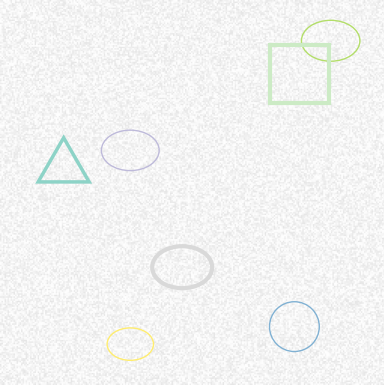[{"shape": "triangle", "thickness": 2.5, "radius": 0.38, "center": [0.165, 0.566]}, {"shape": "oval", "thickness": 1, "radius": 0.38, "center": [0.338, 0.609]}, {"shape": "circle", "thickness": 1, "radius": 0.32, "center": [0.765, 0.152]}, {"shape": "oval", "thickness": 1, "radius": 0.38, "center": [0.859, 0.894]}, {"shape": "oval", "thickness": 3, "radius": 0.39, "center": [0.473, 0.306]}, {"shape": "square", "thickness": 3, "radius": 0.38, "center": [0.778, 0.807]}, {"shape": "oval", "thickness": 1, "radius": 0.3, "center": [0.338, 0.106]}]